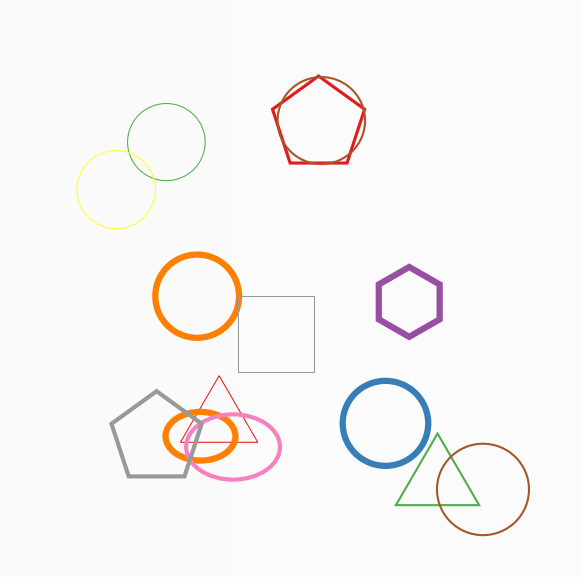[{"shape": "pentagon", "thickness": 1.5, "radius": 0.42, "center": [0.548, 0.784]}, {"shape": "triangle", "thickness": 0.5, "radius": 0.38, "center": [0.377, 0.272]}, {"shape": "circle", "thickness": 3, "radius": 0.37, "center": [0.663, 0.266]}, {"shape": "triangle", "thickness": 1, "radius": 0.41, "center": [0.753, 0.166]}, {"shape": "circle", "thickness": 0.5, "radius": 0.33, "center": [0.286, 0.753]}, {"shape": "hexagon", "thickness": 3, "radius": 0.3, "center": [0.704, 0.476]}, {"shape": "circle", "thickness": 3, "radius": 0.36, "center": [0.339, 0.486]}, {"shape": "oval", "thickness": 3, "radius": 0.3, "center": [0.345, 0.244]}, {"shape": "circle", "thickness": 0.5, "radius": 0.34, "center": [0.2, 0.671]}, {"shape": "circle", "thickness": 1, "radius": 0.4, "center": [0.831, 0.152]}, {"shape": "circle", "thickness": 1, "radius": 0.38, "center": [0.553, 0.79]}, {"shape": "oval", "thickness": 2, "radius": 0.4, "center": [0.401, 0.225]}, {"shape": "square", "thickness": 0.5, "radius": 0.33, "center": [0.475, 0.421]}, {"shape": "pentagon", "thickness": 2, "radius": 0.41, "center": [0.269, 0.24]}]